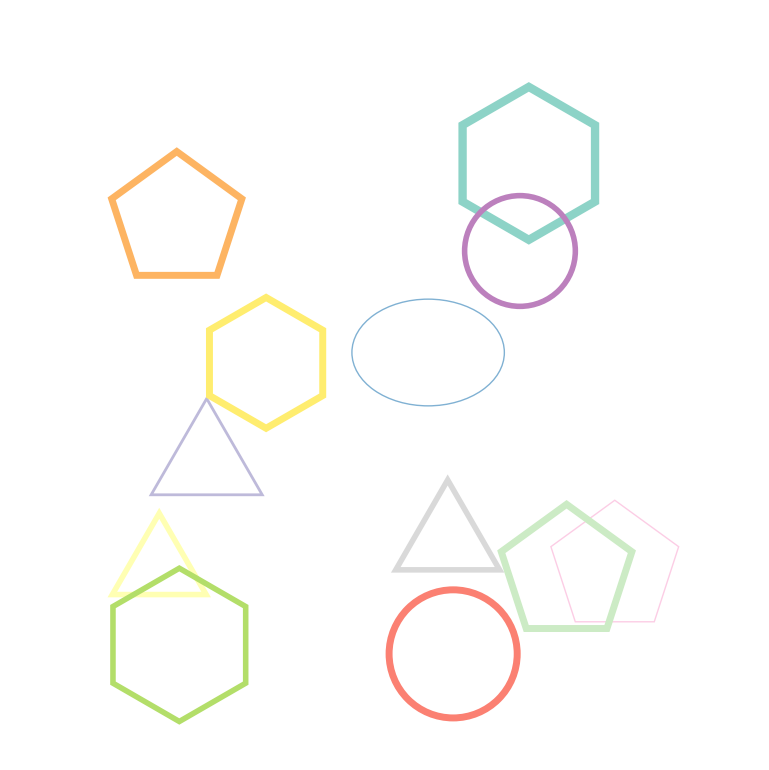[{"shape": "hexagon", "thickness": 3, "radius": 0.5, "center": [0.687, 0.788]}, {"shape": "triangle", "thickness": 2, "radius": 0.35, "center": [0.207, 0.263]}, {"shape": "triangle", "thickness": 1, "radius": 0.42, "center": [0.268, 0.399]}, {"shape": "circle", "thickness": 2.5, "radius": 0.42, "center": [0.589, 0.151]}, {"shape": "oval", "thickness": 0.5, "radius": 0.49, "center": [0.556, 0.542]}, {"shape": "pentagon", "thickness": 2.5, "radius": 0.44, "center": [0.23, 0.714]}, {"shape": "hexagon", "thickness": 2, "radius": 0.5, "center": [0.233, 0.163]}, {"shape": "pentagon", "thickness": 0.5, "radius": 0.44, "center": [0.798, 0.263]}, {"shape": "triangle", "thickness": 2, "radius": 0.39, "center": [0.581, 0.299]}, {"shape": "circle", "thickness": 2, "radius": 0.36, "center": [0.675, 0.674]}, {"shape": "pentagon", "thickness": 2.5, "radius": 0.45, "center": [0.736, 0.256]}, {"shape": "hexagon", "thickness": 2.5, "radius": 0.42, "center": [0.346, 0.529]}]